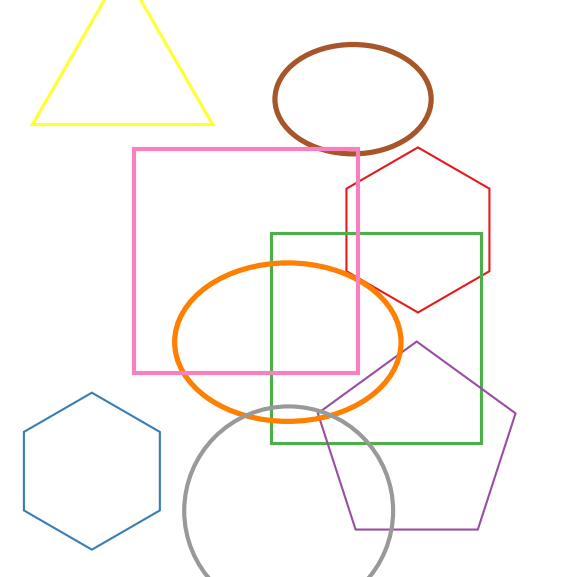[{"shape": "hexagon", "thickness": 1, "radius": 0.71, "center": [0.724, 0.601]}, {"shape": "hexagon", "thickness": 1, "radius": 0.68, "center": [0.159, 0.183]}, {"shape": "square", "thickness": 1.5, "radius": 0.91, "center": [0.651, 0.414]}, {"shape": "pentagon", "thickness": 1, "radius": 0.9, "center": [0.722, 0.228]}, {"shape": "oval", "thickness": 2.5, "radius": 0.98, "center": [0.498, 0.407]}, {"shape": "triangle", "thickness": 1.5, "radius": 0.9, "center": [0.212, 0.873]}, {"shape": "oval", "thickness": 2.5, "radius": 0.68, "center": [0.611, 0.827]}, {"shape": "square", "thickness": 2, "radius": 0.97, "center": [0.426, 0.548]}, {"shape": "circle", "thickness": 2, "radius": 0.9, "center": [0.5, 0.115]}]